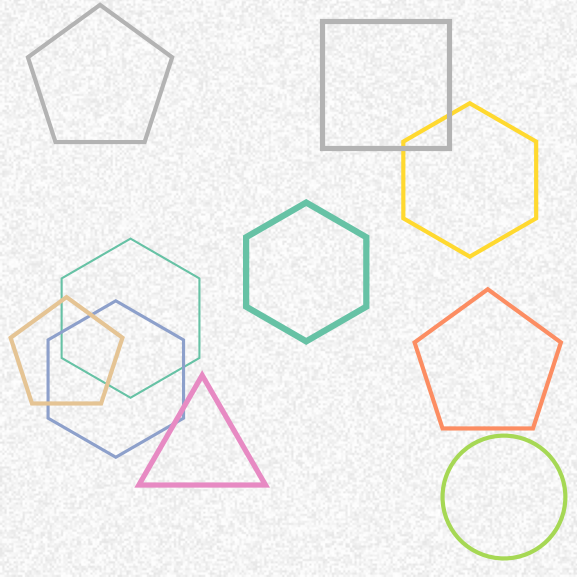[{"shape": "hexagon", "thickness": 3, "radius": 0.6, "center": [0.53, 0.528]}, {"shape": "hexagon", "thickness": 1, "radius": 0.69, "center": [0.226, 0.448]}, {"shape": "pentagon", "thickness": 2, "radius": 0.67, "center": [0.845, 0.365]}, {"shape": "hexagon", "thickness": 1.5, "radius": 0.68, "center": [0.201, 0.343]}, {"shape": "triangle", "thickness": 2.5, "radius": 0.63, "center": [0.35, 0.223]}, {"shape": "circle", "thickness": 2, "radius": 0.53, "center": [0.873, 0.138]}, {"shape": "hexagon", "thickness": 2, "radius": 0.66, "center": [0.813, 0.688]}, {"shape": "pentagon", "thickness": 2, "radius": 0.51, "center": [0.115, 0.383]}, {"shape": "pentagon", "thickness": 2, "radius": 0.66, "center": [0.173, 0.859]}, {"shape": "square", "thickness": 2.5, "radius": 0.55, "center": [0.668, 0.853]}]